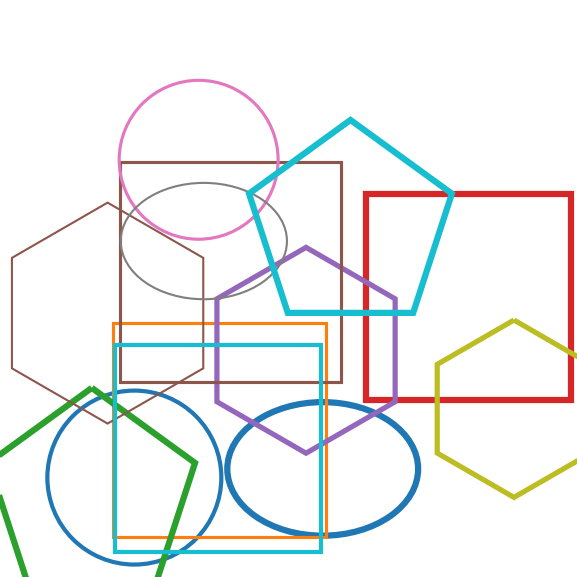[{"shape": "oval", "thickness": 3, "radius": 0.83, "center": [0.559, 0.187]}, {"shape": "circle", "thickness": 2, "radius": 0.75, "center": [0.233, 0.172]}, {"shape": "square", "thickness": 1.5, "radius": 0.92, "center": [0.38, 0.254]}, {"shape": "pentagon", "thickness": 3, "radius": 0.94, "center": [0.159, 0.139]}, {"shape": "square", "thickness": 3, "radius": 0.89, "center": [0.811, 0.485]}, {"shape": "hexagon", "thickness": 2.5, "radius": 0.89, "center": [0.53, 0.393]}, {"shape": "hexagon", "thickness": 1, "radius": 0.96, "center": [0.186, 0.457]}, {"shape": "square", "thickness": 1.5, "radius": 0.95, "center": [0.399, 0.529]}, {"shape": "circle", "thickness": 1.5, "radius": 0.69, "center": [0.344, 0.722]}, {"shape": "oval", "thickness": 1, "radius": 0.72, "center": [0.353, 0.582]}, {"shape": "hexagon", "thickness": 2.5, "radius": 0.77, "center": [0.89, 0.291]}, {"shape": "pentagon", "thickness": 3, "radius": 0.92, "center": [0.607, 0.607]}, {"shape": "square", "thickness": 2, "radius": 0.89, "center": [0.378, 0.222]}]